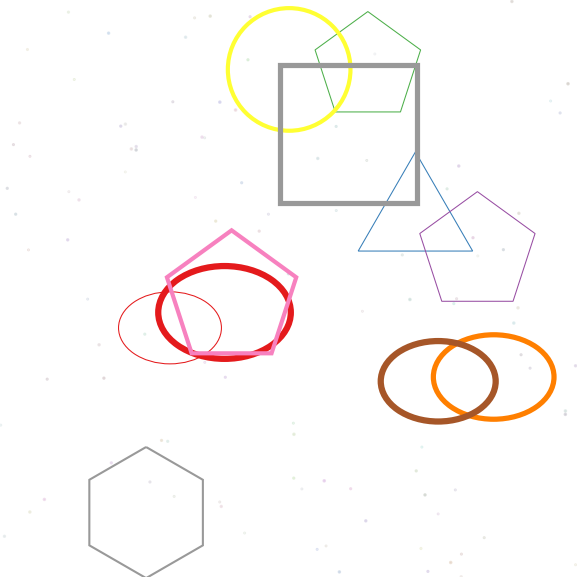[{"shape": "oval", "thickness": 0.5, "radius": 0.45, "center": [0.294, 0.431]}, {"shape": "oval", "thickness": 3, "radius": 0.57, "center": [0.389, 0.458]}, {"shape": "triangle", "thickness": 0.5, "radius": 0.57, "center": [0.719, 0.622]}, {"shape": "pentagon", "thickness": 0.5, "radius": 0.48, "center": [0.637, 0.883]}, {"shape": "pentagon", "thickness": 0.5, "radius": 0.52, "center": [0.827, 0.562]}, {"shape": "oval", "thickness": 2.5, "radius": 0.52, "center": [0.855, 0.346]}, {"shape": "circle", "thickness": 2, "radius": 0.53, "center": [0.501, 0.879]}, {"shape": "oval", "thickness": 3, "radius": 0.5, "center": [0.759, 0.339]}, {"shape": "pentagon", "thickness": 2, "radius": 0.59, "center": [0.401, 0.483]}, {"shape": "square", "thickness": 2.5, "radius": 0.59, "center": [0.603, 0.767]}, {"shape": "hexagon", "thickness": 1, "radius": 0.57, "center": [0.253, 0.112]}]